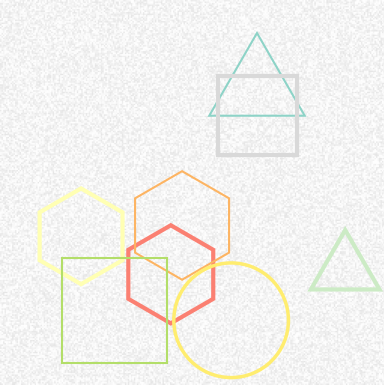[{"shape": "triangle", "thickness": 1.5, "radius": 0.72, "center": [0.668, 0.771]}, {"shape": "hexagon", "thickness": 3, "radius": 0.62, "center": [0.211, 0.386]}, {"shape": "hexagon", "thickness": 3, "radius": 0.64, "center": [0.444, 0.287]}, {"shape": "hexagon", "thickness": 1.5, "radius": 0.7, "center": [0.473, 0.414]}, {"shape": "square", "thickness": 1.5, "radius": 0.68, "center": [0.298, 0.193]}, {"shape": "square", "thickness": 3, "radius": 0.51, "center": [0.668, 0.701]}, {"shape": "triangle", "thickness": 3, "radius": 0.51, "center": [0.897, 0.3]}, {"shape": "circle", "thickness": 2.5, "radius": 0.74, "center": [0.6, 0.168]}]